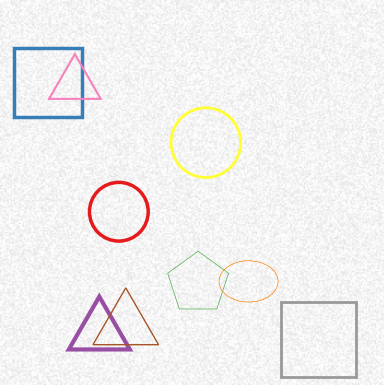[{"shape": "circle", "thickness": 2.5, "radius": 0.38, "center": [0.309, 0.45]}, {"shape": "square", "thickness": 2.5, "radius": 0.45, "center": [0.125, 0.786]}, {"shape": "pentagon", "thickness": 0.5, "radius": 0.42, "center": [0.515, 0.265]}, {"shape": "triangle", "thickness": 3, "radius": 0.46, "center": [0.258, 0.138]}, {"shape": "oval", "thickness": 0.5, "radius": 0.38, "center": [0.646, 0.269]}, {"shape": "circle", "thickness": 2, "radius": 0.45, "center": [0.535, 0.629]}, {"shape": "triangle", "thickness": 1, "radius": 0.49, "center": [0.327, 0.154]}, {"shape": "triangle", "thickness": 1.5, "radius": 0.39, "center": [0.195, 0.782]}, {"shape": "square", "thickness": 2, "radius": 0.49, "center": [0.826, 0.119]}]